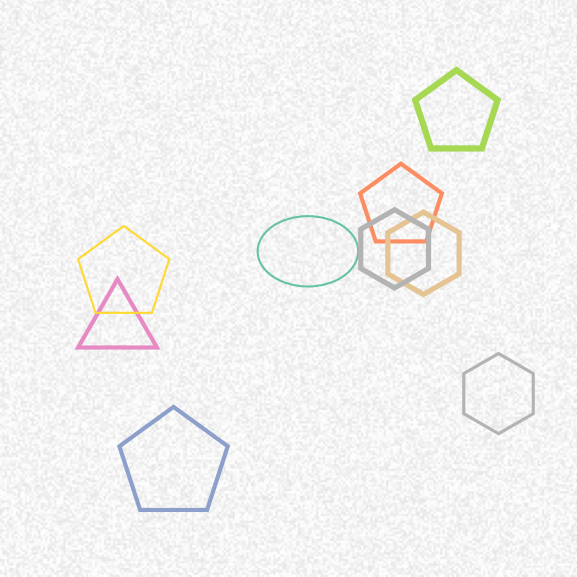[{"shape": "oval", "thickness": 1, "radius": 0.44, "center": [0.533, 0.564]}, {"shape": "pentagon", "thickness": 2, "radius": 0.37, "center": [0.694, 0.641]}, {"shape": "pentagon", "thickness": 2, "radius": 0.49, "center": [0.301, 0.196]}, {"shape": "triangle", "thickness": 2, "radius": 0.39, "center": [0.204, 0.437]}, {"shape": "pentagon", "thickness": 3, "radius": 0.37, "center": [0.79, 0.803]}, {"shape": "pentagon", "thickness": 1, "radius": 0.42, "center": [0.214, 0.525]}, {"shape": "hexagon", "thickness": 2.5, "radius": 0.36, "center": [0.733, 0.561]}, {"shape": "hexagon", "thickness": 2.5, "radius": 0.34, "center": [0.683, 0.568]}, {"shape": "hexagon", "thickness": 1.5, "radius": 0.35, "center": [0.863, 0.318]}]